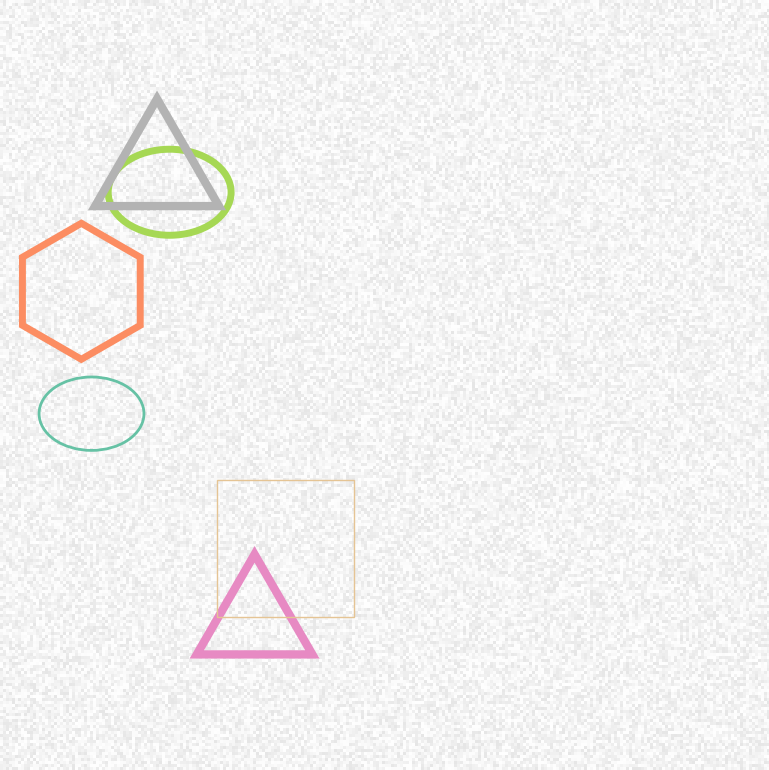[{"shape": "oval", "thickness": 1, "radius": 0.34, "center": [0.119, 0.463]}, {"shape": "hexagon", "thickness": 2.5, "radius": 0.44, "center": [0.106, 0.622]}, {"shape": "triangle", "thickness": 3, "radius": 0.43, "center": [0.331, 0.193]}, {"shape": "oval", "thickness": 2.5, "radius": 0.4, "center": [0.22, 0.75]}, {"shape": "square", "thickness": 0.5, "radius": 0.45, "center": [0.371, 0.287]}, {"shape": "triangle", "thickness": 3, "radius": 0.46, "center": [0.204, 0.779]}]